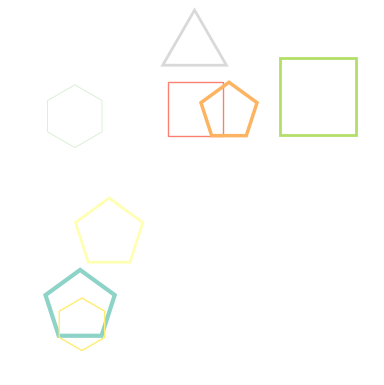[{"shape": "pentagon", "thickness": 3, "radius": 0.47, "center": [0.208, 0.204]}, {"shape": "pentagon", "thickness": 2, "radius": 0.46, "center": [0.283, 0.393]}, {"shape": "square", "thickness": 1, "radius": 0.35, "center": [0.508, 0.717]}, {"shape": "pentagon", "thickness": 2.5, "radius": 0.38, "center": [0.595, 0.71]}, {"shape": "square", "thickness": 2, "radius": 0.5, "center": [0.826, 0.75]}, {"shape": "triangle", "thickness": 2, "radius": 0.48, "center": [0.505, 0.878]}, {"shape": "hexagon", "thickness": 0.5, "radius": 0.41, "center": [0.194, 0.698]}, {"shape": "hexagon", "thickness": 1, "radius": 0.34, "center": [0.213, 0.158]}]